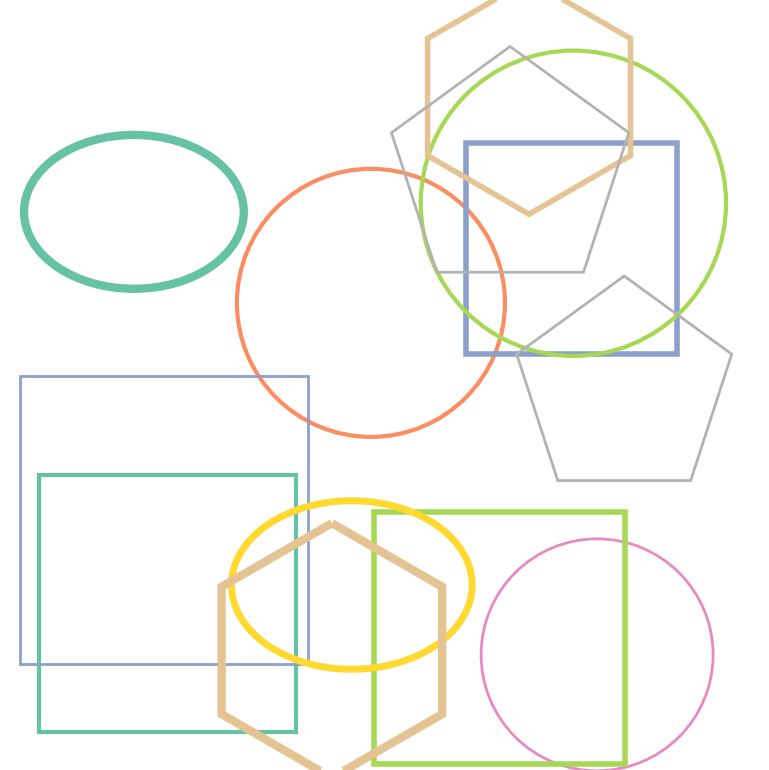[{"shape": "oval", "thickness": 3, "radius": 0.71, "center": [0.174, 0.725]}, {"shape": "square", "thickness": 1.5, "radius": 0.83, "center": [0.218, 0.216]}, {"shape": "circle", "thickness": 1.5, "radius": 0.87, "center": [0.482, 0.607]}, {"shape": "square", "thickness": 2, "radius": 0.69, "center": [0.743, 0.678]}, {"shape": "square", "thickness": 1, "radius": 0.94, "center": [0.213, 0.324]}, {"shape": "circle", "thickness": 1, "radius": 0.75, "center": [0.775, 0.15]}, {"shape": "circle", "thickness": 1.5, "radius": 0.99, "center": [0.745, 0.736]}, {"shape": "square", "thickness": 2, "radius": 0.82, "center": [0.649, 0.172]}, {"shape": "oval", "thickness": 2.5, "radius": 0.78, "center": [0.457, 0.24]}, {"shape": "hexagon", "thickness": 3, "radius": 0.83, "center": [0.431, 0.155]}, {"shape": "hexagon", "thickness": 2, "radius": 0.76, "center": [0.687, 0.874]}, {"shape": "pentagon", "thickness": 1, "radius": 0.81, "center": [0.663, 0.778]}, {"shape": "pentagon", "thickness": 1, "radius": 0.73, "center": [0.811, 0.495]}]